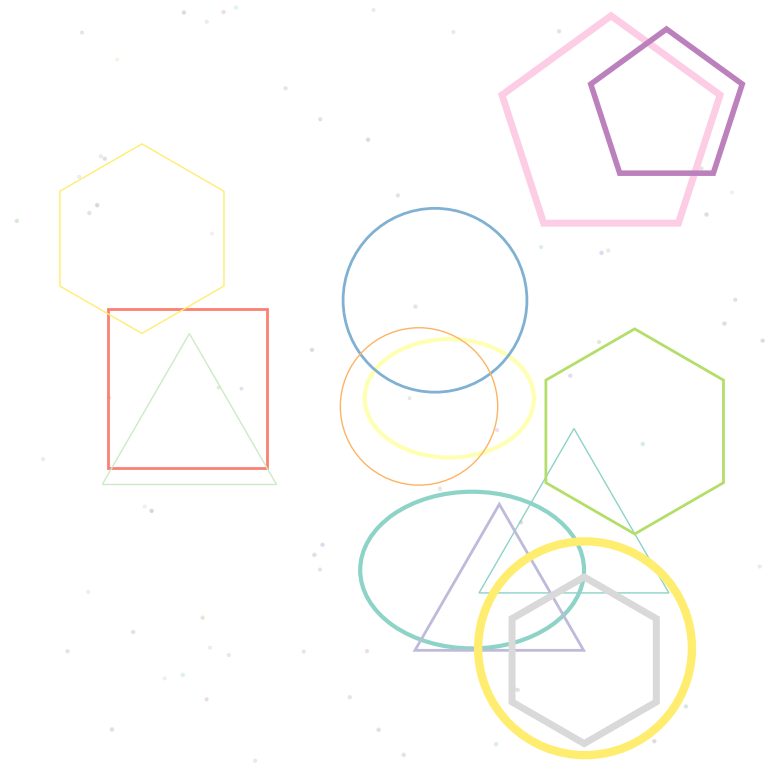[{"shape": "triangle", "thickness": 0.5, "radius": 0.71, "center": [0.745, 0.301]}, {"shape": "oval", "thickness": 1.5, "radius": 0.73, "center": [0.613, 0.26]}, {"shape": "oval", "thickness": 1.5, "radius": 0.55, "center": [0.584, 0.483]}, {"shape": "triangle", "thickness": 1, "radius": 0.63, "center": [0.648, 0.219]}, {"shape": "square", "thickness": 1, "radius": 0.52, "center": [0.244, 0.496]}, {"shape": "circle", "thickness": 1, "radius": 0.6, "center": [0.565, 0.61]}, {"shape": "circle", "thickness": 0.5, "radius": 0.51, "center": [0.544, 0.472]}, {"shape": "hexagon", "thickness": 1, "radius": 0.67, "center": [0.824, 0.44]}, {"shape": "pentagon", "thickness": 2.5, "radius": 0.74, "center": [0.794, 0.831]}, {"shape": "hexagon", "thickness": 2.5, "radius": 0.54, "center": [0.759, 0.142]}, {"shape": "pentagon", "thickness": 2, "radius": 0.52, "center": [0.866, 0.859]}, {"shape": "triangle", "thickness": 0.5, "radius": 0.65, "center": [0.246, 0.436]}, {"shape": "circle", "thickness": 3, "radius": 0.69, "center": [0.76, 0.158]}, {"shape": "hexagon", "thickness": 0.5, "radius": 0.62, "center": [0.184, 0.69]}]